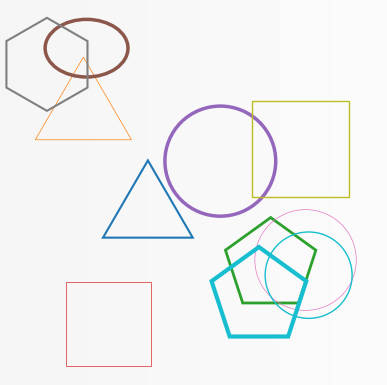[{"shape": "triangle", "thickness": 1.5, "radius": 0.67, "center": [0.382, 0.45]}, {"shape": "triangle", "thickness": 0.5, "radius": 0.72, "center": [0.215, 0.709]}, {"shape": "pentagon", "thickness": 2, "radius": 0.61, "center": [0.698, 0.312]}, {"shape": "square", "thickness": 0.5, "radius": 0.55, "center": [0.279, 0.158]}, {"shape": "circle", "thickness": 2.5, "radius": 0.71, "center": [0.569, 0.581]}, {"shape": "oval", "thickness": 2.5, "radius": 0.53, "center": [0.223, 0.875]}, {"shape": "circle", "thickness": 0.5, "radius": 0.65, "center": [0.789, 0.325]}, {"shape": "hexagon", "thickness": 1.5, "radius": 0.6, "center": [0.121, 0.833]}, {"shape": "square", "thickness": 1, "radius": 0.63, "center": [0.776, 0.613]}, {"shape": "circle", "thickness": 1, "radius": 0.56, "center": [0.796, 0.285]}, {"shape": "pentagon", "thickness": 3, "radius": 0.64, "center": [0.668, 0.23]}]